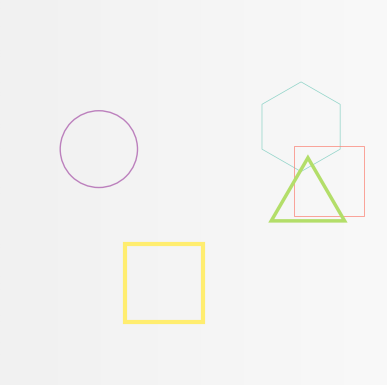[{"shape": "hexagon", "thickness": 0.5, "radius": 0.58, "center": [0.777, 0.671]}, {"shape": "square", "thickness": 0.5, "radius": 0.45, "center": [0.85, 0.53]}, {"shape": "triangle", "thickness": 2.5, "radius": 0.55, "center": [0.795, 0.481]}, {"shape": "circle", "thickness": 1, "radius": 0.5, "center": [0.255, 0.613]}, {"shape": "square", "thickness": 3, "radius": 0.51, "center": [0.423, 0.266]}]